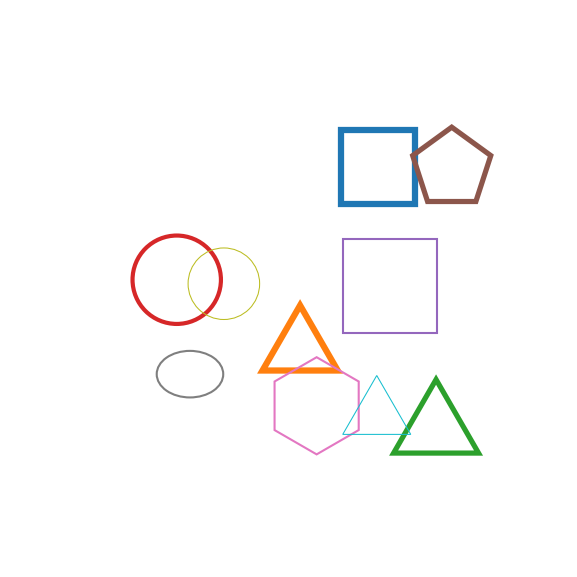[{"shape": "square", "thickness": 3, "radius": 0.32, "center": [0.654, 0.709]}, {"shape": "triangle", "thickness": 3, "radius": 0.38, "center": [0.52, 0.395]}, {"shape": "triangle", "thickness": 2.5, "radius": 0.42, "center": [0.755, 0.257]}, {"shape": "circle", "thickness": 2, "radius": 0.38, "center": [0.306, 0.515]}, {"shape": "square", "thickness": 1, "radius": 0.41, "center": [0.675, 0.504]}, {"shape": "pentagon", "thickness": 2.5, "radius": 0.36, "center": [0.782, 0.708]}, {"shape": "hexagon", "thickness": 1, "radius": 0.42, "center": [0.548, 0.296]}, {"shape": "oval", "thickness": 1, "radius": 0.29, "center": [0.329, 0.351]}, {"shape": "circle", "thickness": 0.5, "radius": 0.31, "center": [0.388, 0.508]}, {"shape": "triangle", "thickness": 0.5, "radius": 0.34, "center": [0.652, 0.281]}]